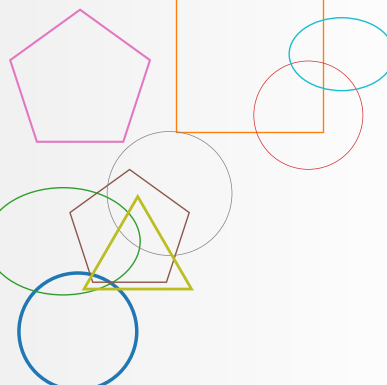[{"shape": "circle", "thickness": 2.5, "radius": 0.76, "center": [0.201, 0.139]}, {"shape": "square", "thickness": 1, "radius": 0.95, "center": [0.644, 0.846]}, {"shape": "oval", "thickness": 1, "radius": 0.99, "center": [0.163, 0.373]}, {"shape": "circle", "thickness": 0.5, "radius": 0.7, "center": [0.796, 0.701]}, {"shape": "pentagon", "thickness": 1, "radius": 0.81, "center": [0.334, 0.398]}, {"shape": "pentagon", "thickness": 1.5, "radius": 0.95, "center": [0.207, 0.785]}, {"shape": "circle", "thickness": 0.5, "radius": 0.81, "center": [0.438, 0.497]}, {"shape": "triangle", "thickness": 2, "radius": 0.8, "center": [0.355, 0.329]}, {"shape": "oval", "thickness": 1, "radius": 0.68, "center": [0.882, 0.859]}]